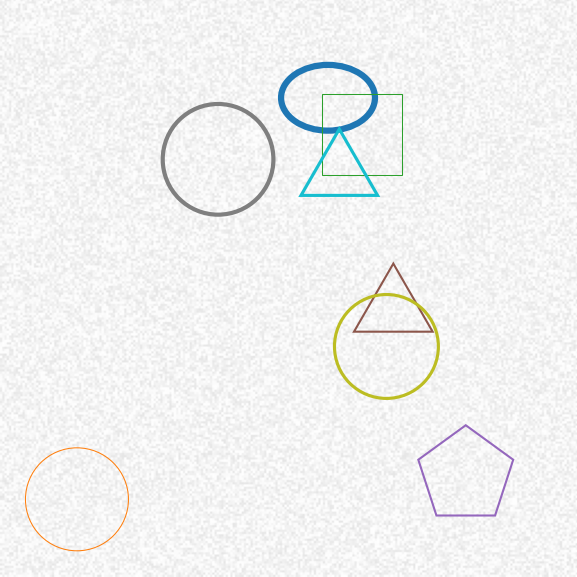[{"shape": "oval", "thickness": 3, "radius": 0.41, "center": [0.568, 0.83]}, {"shape": "circle", "thickness": 0.5, "radius": 0.45, "center": [0.133, 0.135]}, {"shape": "square", "thickness": 0.5, "radius": 0.35, "center": [0.627, 0.766]}, {"shape": "pentagon", "thickness": 1, "radius": 0.43, "center": [0.807, 0.176]}, {"shape": "triangle", "thickness": 1, "radius": 0.39, "center": [0.681, 0.464]}, {"shape": "circle", "thickness": 2, "radius": 0.48, "center": [0.378, 0.723]}, {"shape": "circle", "thickness": 1.5, "radius": 0.45, "center": [0.669, 0.399]}, {"shape": "triangle", "thickness": 1.5, "radius": 0.38, "center": [0.588, 0.699]}]